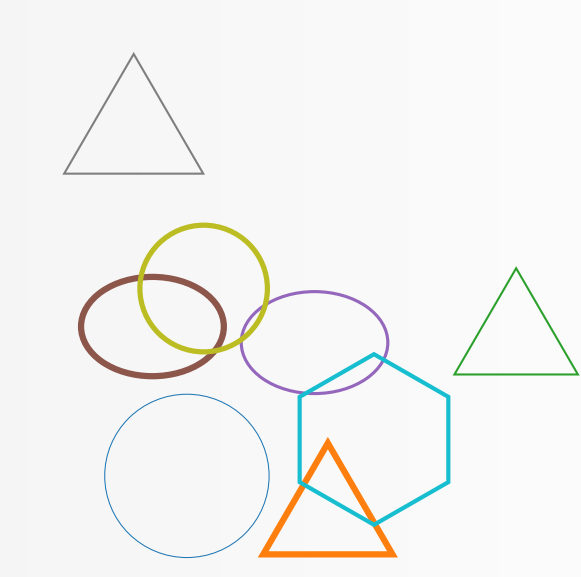[{"shape": "circle", "thickness": 0.5, "radius": 0.71, "center": [0.322, 0.175]}, {"shape": "triangle", "thickness": 3, "radius": 0.64, "center": [0.564, 0.103]}, {"shape": "triangle", "thickness": 1, "radius": 0.61, "center": [0.888, 0.412]}, {"shape": "oval", "thickness": 1.5, "radius": 0.63, "center": [0.541, 0.406]}, {"shape": "oval", "thickness": 3, "radius": 0.61, "center": [0.262, 0.434]}, {"shape": "triangle", "thickness": 1, "radius": 0.69, "center": [0.23, 0.768]}, {"shape": "circle", "thickness": 2.5, "radius": 0.55, "center": [0.35, 0.5]}, {"shape": "hexagon", "thickness": 2, "radius": 0.74, "center": [0.643, 0.238]}]